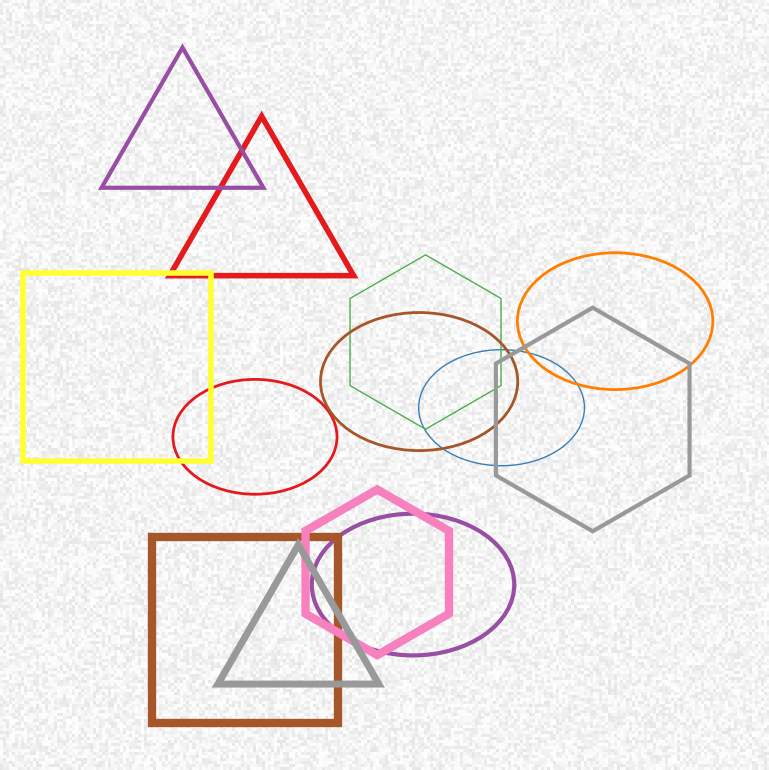[{"shape": "oval", "thickness": 1, "radius": 0.53, "center": [0.331, 0.433]}, {"shape": "triangle", "thickness": 2, "radius": 0.69, "center": [0.34, 0.711]}, {"shape": "oval", "thickness": 0.5, "radius": 0.54, "center": [0.651, 0.471]}, {"shape": "hexagon", "thickness": 0.5, "radius": 0.57, "center": [0.553, 0.556]}, {"shape": "oval", "thickness": 1.5, "radius": 0.66, "center": [0.536, 0.241]}, {"shape": "triangle", "thickness": 1.5, "radius": 0.61, "center": [0.237, 0.817]}, {"shape": "oval", "thickness": 1, "radius": 0.63, "center": [0.799, 0.583]}, {"shape": "square", "thickness": 2, "radius": 0.61, "center": [0.152, 0.524]}, {"shape": "oval", "thickness": 1, "radius": 0.64, "center": [0.544, 0.504]}, {"shape": "square", "thickness": 3, "radius": 0.61, "center": [0.319, 0.182]}, {"shape": "hexagon", "thickness": 3, "radius": 0.54, "center": [0.49, 0.257]}, {"shape": "triangle", "thickness": 2.5, "radius": 0.6, "center": [0.387, 0.172]}, {"shape": "hexagon", "thickness": 1.5, "radius": 0.73, "center": [0.77, 0.455]}]